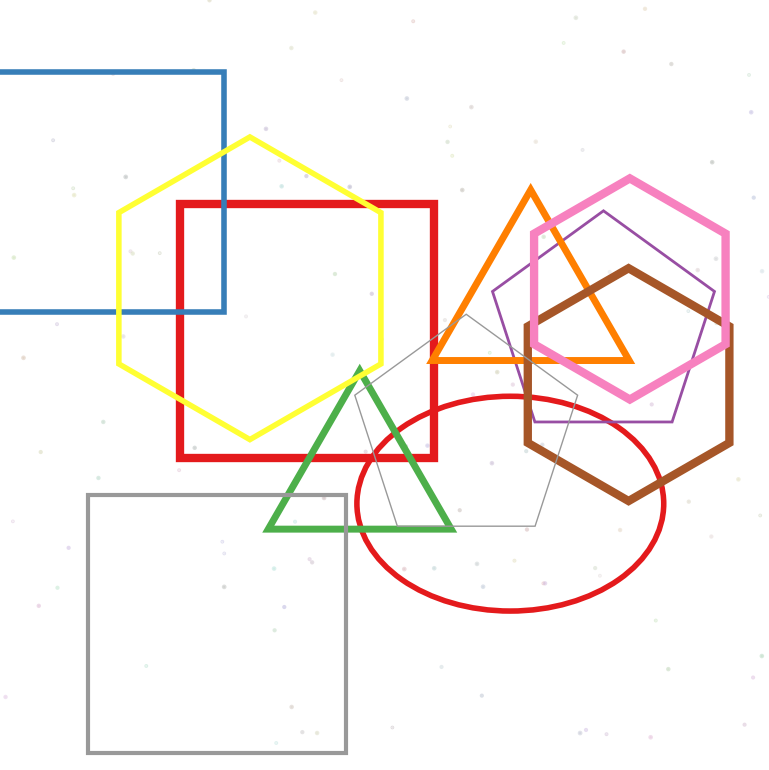[{"shape": "oval", "thickness": 2, "radius": 1.0, "center": [0.663, 0.346]}, {"shape": "square", "thickness": 3, "radius": 0.83, "center": [0.398, 0.57]}, {"shape": "square", "thickness": 2, "radius": 0.78, "center": [0.135, 0.751]}, {"shape": "triangle", "thickness": 2.5, "radius": 0.69, "center": [0.467, 0.381]}, {"shape": "pentagon", "thickness": 1, "radius": 0.76, "center": [0.784, 0.575]}, {"shape": "triangle", "thickness": 2.5, "radius": 0.74, "center": [0.689, 0.606]}, {"shape": "hexagon", "thickness": 2, "radius": 0.98, "center": [0.325, 0.626]}, {"shape": "hexagon", "thickness": 3, "radius": 0.76, "center": [0.816, 0.5]}, {"shape": "hexagon", "thickness": 3, "radius": 0.72, "center": [0.818, 0.625]}, {"shape": "square", "thickness": 1.5, "radius": 0.84, "center": [0.282, 0.19]}, {"shape": "pentagon", "thickness": 0.5, "radius": 0.76, "center": [0.605, 0.44]}]